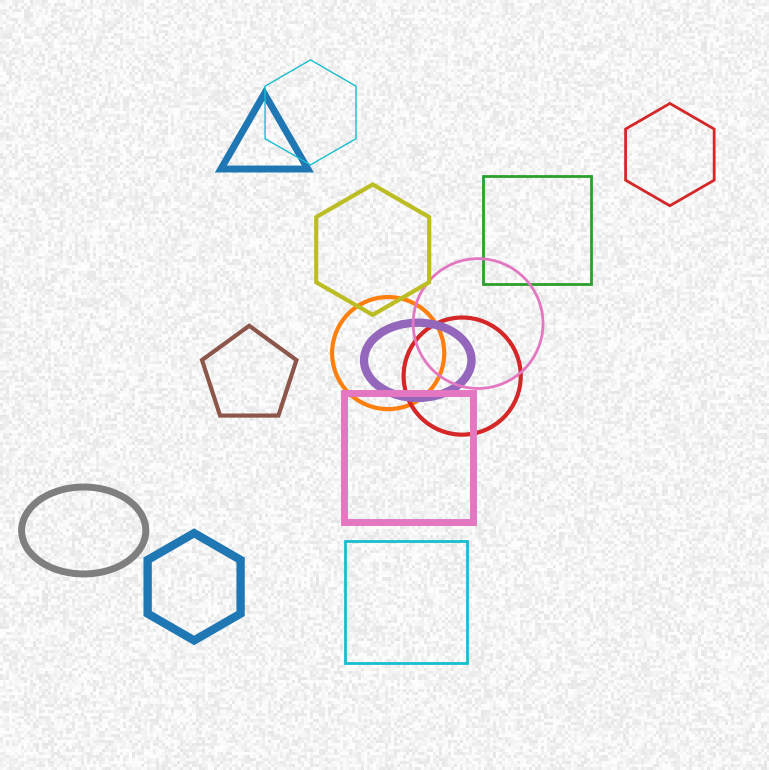[{"shape": "hexagon", "thickness": 3, "radius": 0.35, "center": [0.252, 0.238]}, {"shape": "triangle", "thickness": 2.5, "radius": 0.33, "center": [0.343, 0.813]}, {"shape": "circle", "thickness": 1.5, "radius": 0.36, "center": [0.504, 0.541]}, {"shape": "square", "thickness": 1, "radius": 0.35, "center": [0.698, 0.701]}, {"shape": "circle", "thickness": 1.5, "radius": 0.38, "center": [0.6, 0.512]}, {"shape": "hexagon", "thickness": 1, "radius": 0.33, "center": [0.87, 0.799]}, {"shape": "oval", "thickness": 3, "radius": 0.35, "center": [0.543, 0.532]}, {"shape": "pentagon", "thickness": 1.5, "radius": 0.32, "center": [0.324, 0.512]}, {"shape": "circle", "thickness": 1, "radius": 0.42, "center": [0.621, 0.58]}, {"shape": "square", "thickness": 2.5, "radius": 0.42, "center": [0.531, 0.406]}, {"shape": "oval", "thickness": 2.5, "radius": 0.4, "center": [0.109, 0.311]}, {"shape": "hexagon", "thickness": 1.5, "radius": 0.42, "center": [0.484, 0.676]}, {"shape": "square", "thickness": 1, "radius": 0.4, "center": [0.528, 0.218]}, {"shape": "hexagon", "thickness": 0.5, "radius": 0.34, "center": [0.403, 0.854]}]